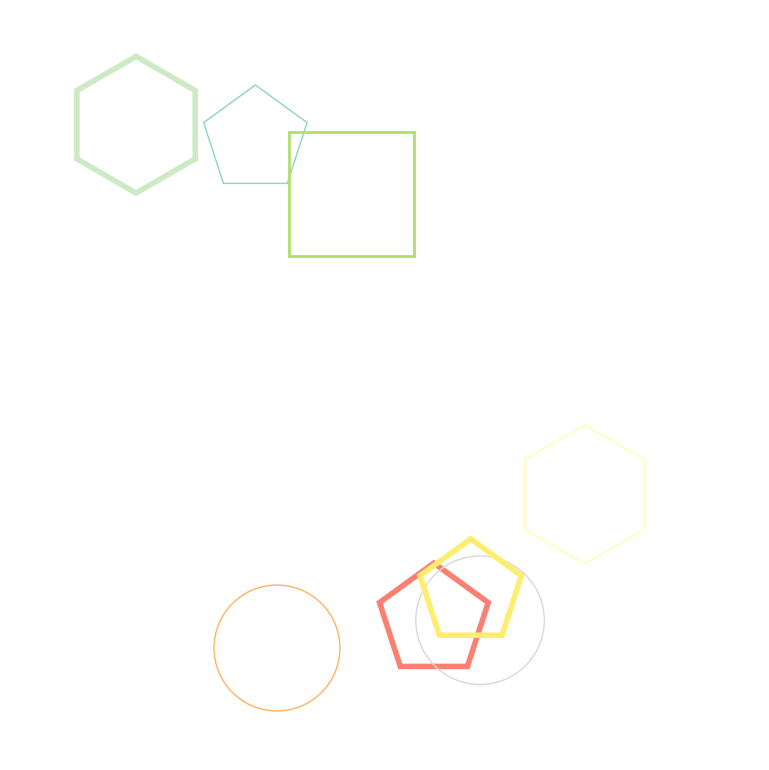[{"shape": "pentagon", "thickness": 0.5, "radius": 0.35, "center": [0.332, 0.819]}, {"shape": "hexagon", "thickness": 0.5, "radius": 0.45, "center": [0.759, 0.358]}, {"shape": "pentagon", "thickness": 2, "radius": 0.37, "center": [0.563, 0.195]}, {"shape": "circle", "thickness": 0.5, "radius": 0.41, "center": [0.36, 0.158]}, {"shape": "square", "thickness": 1, "radius": 0.4, "center": [0.457, 0.748]}, {"shape": "circle", "thickness": 0.5, "radius": 0.42, "center": [0.623, 0.194]}, {"shape": "hexagon", "thickness": 2, "radius": 0.44, "center": [0.177, 0.838]}, {"shape": "pentagon", "thickness": 2, "radius": 0.35, "center": [0.611, 0.231]}]